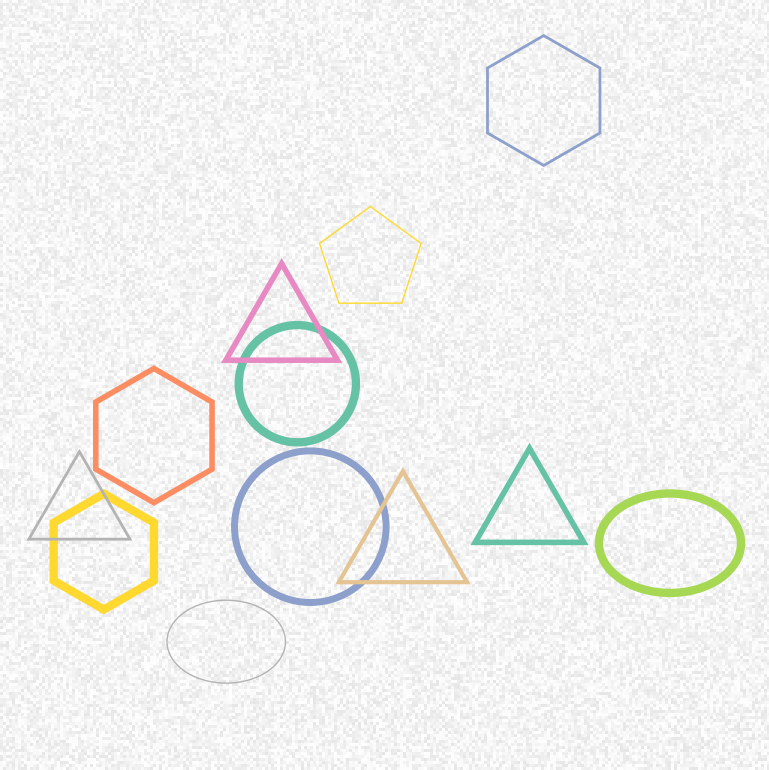[{"shape": "circle", "thickness": 3, "radius": 0.38, "center": [0.386, 0.502]}, {"shape": "triangle", "thickness": 2, "radius": 0.41, "center": [0.688, 0.336]}, {"shape": "hexagon", "thickness": 2, "radius": 0.44, "center": [0.2, 0.434]}, {"shape": "circle", "thickness": 2.5, "radius": 0.49, "center": [0.403, 0.316]}, {"shape": "hexagon", "thickness": 1, "radius": 0.42, "center": [0.706, 0.869]}, {"shape": "triangle", "thickness": 2, "radius": 0.42, "center": [0.366, 0.574]}, {"shape": "oval", "thickness": 3, "radius": 0.46, "center": [0.87, 0.295]}, {"shape": "hexagon", "thickness": 3, "radius": 0.38, "center": [0.135, 0.284]}, {"shape": "pentagon", "thickness": 0.5, "radius": 0.35, "center": [0.481, 0.662]}, {"shape": "triangle", "thickness": 1.5, "radius": 0.48, "center": [0.523, 0.292]}, {"shape": "oval", "thickness": 0.5, "radius": 0.38, "center": [0.294, 0.167]}, {"shape": "triangle", "thickness": 1, "radius": 0.38, "center": [0.103, 0.338]}]